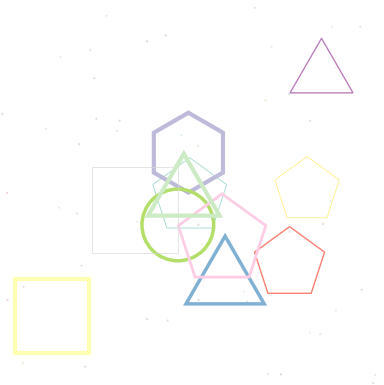[{"shape": "pentagon", "thickness": 0.5, "radius": 0.5, "center": [0.493, 0.489]}, {"shape": "square", "thickness": 3, "radius": 0.48, "center": [0.135, 0.179]}, {"shape": "hexagon", "thickness": 3, "radius": 0.52, "center": [0.489, 0.604]}, {"shape": "pentagon", "thickness": 1, "radius": 0.48, "center": [0.752, 0.316]}, {"shape": "triangle", "thickness": 2.5, "radius": 0.59, "center": [0.585, 0.269]}, {"shape": "circle", "thickness": 2.5, "radius": 0.47, "center": [0.462, 0.416]}, {"shape": "pentagon", "thickness": 2, "radius": 0.6, "center": [0.577, 0.377]}, {"shape": "square", "thickness": 0.5, "radius": 0.56, "center": [0.351, 0.455]}, {"shape": "triangle", "thickness": 1, "radius": 0.47, "center": [0.835, 0.806]}, {"shape": "triangle", "thickness": 3, "radius": 0.54, "center": [0.477, 0.493]}, {"shape": "pentagon", "thickness": 0.5, "radius": 0.44, "center": [0.798, 0.505]}]